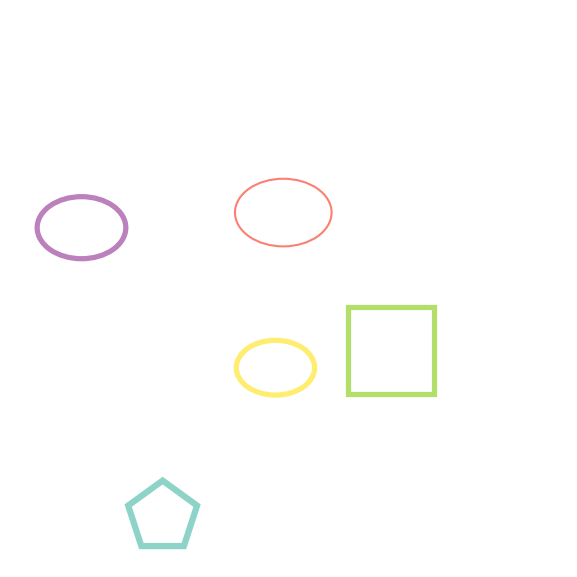[{"shape": "pentagon", "thickness": 3, "radius": 0.31, "center": [0.282, 0.104]}, {"shape": "oval", "thickness": 1, "radius": 0.42, "center": [0.491, 0.631]}, {"shape": "square", "thickness": 2.5, "radius": 0.37, "center": [0.677, 0.392]}, {"shape": "oval", "thickness": 2.5, "radius": 0.38, "center": [0.141, 0.605]}, {"shape": "oval", "thickness": 2.5, "radius": 0.34, "center": [0.477, 0.362]}]